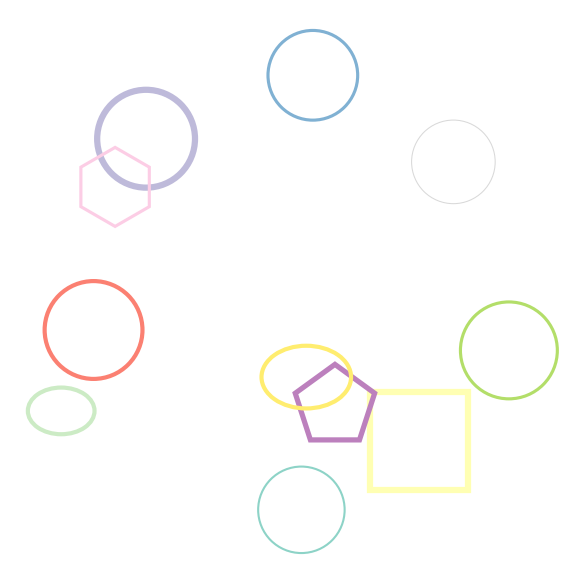[{"shape": "circle", "thickness": 1, "radius": 0.37, "center": [0.522, 0.116]}, {"shape": "square", "thickness": 3, "radius": 0.42, "center": [0.725, 0.235]}, {"shape": "circle", "thickness": 3, "radius": 0.42, "center": [0.253, 0.759]}, {"shape": "circle", "thickness": 2, "radius": 0.42, "center": [0.162, 0.428]}, {"shape": "circle", "thickness": 1.5, "radius": 0.39, "center": [0.542, 0.869]}, {"shape": "circle", "thickness": 1.5, "radius": 0.42, "center": [0.881, 0.392]}, {"shape": "hexagon", "thickness": 1.5, "radius": 0.34, "center": [0.199, 0.675]}, {"shape": "circle", "thickness": 0.5, "radius": 0.36, "center": [0.785, 0.719]}, {"shape": "pentagon", "thickness": 2.5, "radius": 0.36, "center": [0.58, 0.296]}, {"shape": "oval", "thickness": 2, "radius": 0.29, "center": [0.106, 0.288]}, {"shape": "oval", "thickness": 2, "radius": 0.39, "center": [0.53, 0.346]}]